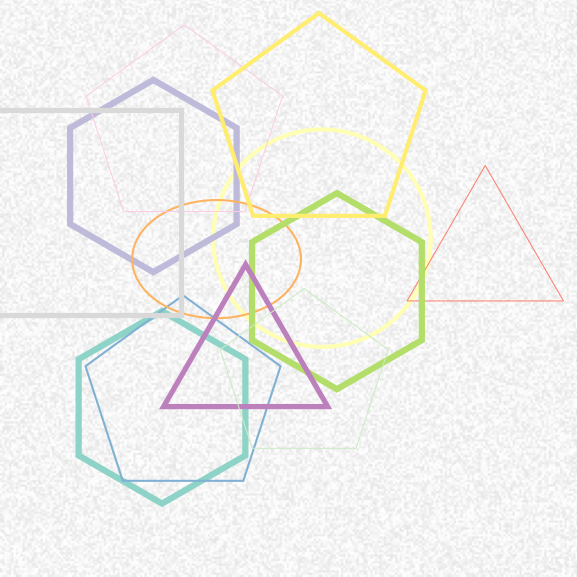[{"shape": "hexagon", "thickness": 3, "radius": 0.83, "center": [0.281, 0.294]}, {"shape": "circle", "thickness": 2, "radius": 0.94, "center": [0.557, 0.587]}, {"shape": "hexagon", "thickness": 3, "radius": 0.83, "center": [0.266, 0.694]}, {"shape": "triangle", "thickness": 0.5, "radius": 0.78, "center": [0.84, 0.556]}, {"shape": "pentagon", "thickness": 1, "radius": 0.89, "center": [0.317, 0.31]}, {"shape": "oval", "thickness": 1, "radius": 0.73, "center": [0.375, 0.55]}, {"shape": "hexagon", "thickness": 3, "radius": 0.85, "center": [0.583, 0.495]}, {"shape": "pentagon", "thickness": 0.5, "radius": 0.89, "center": [0.319, 0.777]}, {"shape": "square", "thickness": 2.5, "radius": 0.89, "center": [0.136, 0.631]}, {"shape": "triangle", "thickness": 2.5, "radius": 0.82, "center": [0.425, 0.377]}, {"shape": "pentagon", "thickness": 0.5, "radius": 0.76, "center": [0.527, 0.347]}, {"shape": "pentagon", "thickness": 2, "radius": 0.97, "center": [0.552, 0.782]}]